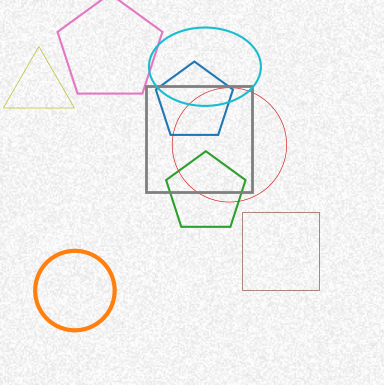[{"shape": "pentagon", "thickness": 1.5, "radius": 0.53, "center": [0.505, 0.735]}, {"shape": "circle", "thickness": 3, "radius": 0.52, "center": [0.195, 0.245]}, {"shape": "pentagon", "thickness": 1.5, "radius": 0.54, "center": [0.535, 0.499]}, {"shape": "circle", "thickness": 0.5, "radius": 0.74, "center": [0.596, 0.624]}, {"shape": "square", "thickness": 0.5, "radius": 0.5, "center": [0.728, 0.348]}, {"shape": "pentagon", "thickness": 1.5, "radius": 0.72, "center": [0.286, 0.873]}, {"shape": "square", "thickness": 2, "radius": 0.69, "center": [0.516, 0.639]}, {"shape": "triangle", "thickness": 0.5, "radius": 0.53, "center": [0.101, 0.773]}, {"shape": "oval", "thickness": 1.5, "radius": 0.73, "center": [0.532, 0.827]}]